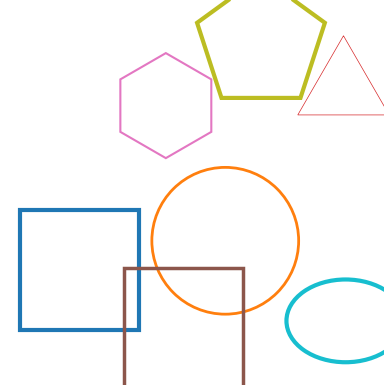[{"shape": "square", "thickness": 3, "radius": 0.78, "center": [0.206, 0.299]}, {"shape": "circle", "thickness": 2, "radius": 0.95, "center": [0.585, 0.375]}, {"shape": "triangle", "thickness": 0.5, "radius": 0.69, "center": [0.892, 0.77]}, {"shape": "square", "thickness": 2.5, "radius": 0.78, "center": [0.477, 0.148]}, {"shape": "hexagon", "thickness": 1.5, "radius": 0.68, "center": [0.431, 0.726]}, {"shape": "pentagon", "thickness": 3, "radius": 0.87, "center": [0.678, 0.887]}, {"shape": "oval", "thickness": 3, "radius": 0.77, "center": [0.898, 0.167]}]